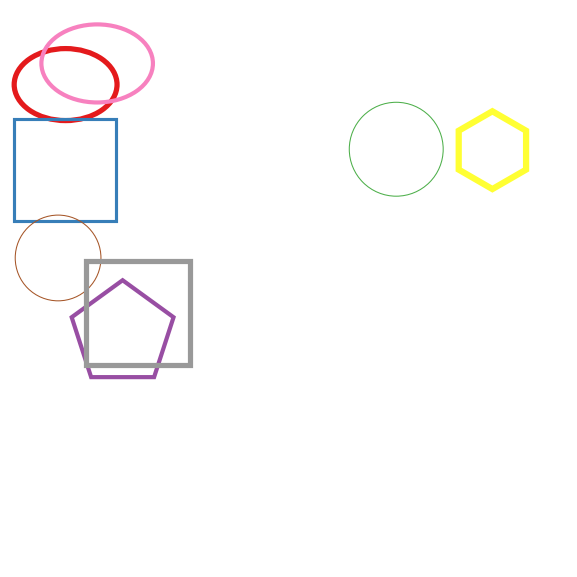[{"shape": "oval", "thickness": 2.5, "radius": 0.45, "center": [0.114, 0.853]}, {"shape": "square", "thickness": 1.5, "radius": 0.44, "center": [0.112, 0.705]}, {"shape": "circle", "thickness": 0.5, "radius": 0.41, "center": [0.686, 0.741]}, {"shape": "pentagon", "thickness": 2, "radius": 0.46, "center": [0.212, 0.421]}, {"shape": "hexagon", "thickness": 3, "radius": 0.34, "center": [0.853, 0.739]}, {"shape": "circle", "thickness": 0.5, "radius": 0.37, "center": [0.101, 0.552]}, {"shape": "oval", "thickness": 2, "radius": 0.48, "center": [0.168, 0.889]}, {"shape": "square", "thickness": 2.5, "radius": 0.45, "center": [0.239, 0.457]}]